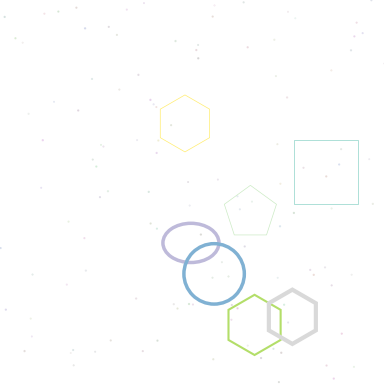[{"shape": "square", "thickness": 0.5, "radius": 0.42, "center": [0.847, 0.553]}, {"shape": "oval", "thickness": 2.5, "radius": 0.36, "center": [0.496, 0.369]}, {"shape": "circle", "thickness": 2.5, "radius": 0.39, "center": [0.556, 0.289]}, {"shape": "hexagon", "thickness": 1.5, "radius": 0.39, "center": [0.661, 0.156]}, {"shape": "hexagon", "thickness": 3, "radius": 0.35, "center": [0.759, 0.177]}, {"shape": "pentagon", "thickness": 0.5, "radius": 0.36, "center": [0.65, 0.447]}, {"shape": "hexagon", "thickness": 0.5, "radius": 0.37, "center": [0.48, 0.679]}]